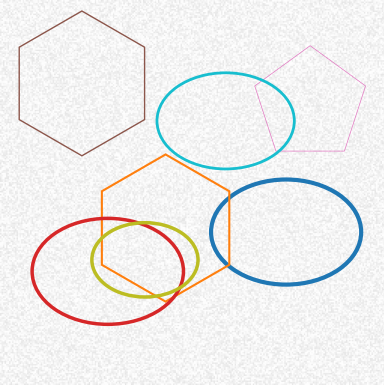[{"shape": "oval", "thickness": 3, "radius": 0.97, "center": [0.743, 0.397]}, {"shape": "hexagon", "thickness": 1.5, "radius": 0.96, "center": [0.43, 0.408]}, {"shape": "oval", "thickness": 2.5, "radius": 0.98, "center": [0.28, 0.295]}, {"shape": "hexagon", "thickness": 1, "radius": 0.94, "center": [0.213, 0.783]}, {"shape": "pentagon", "thickness": 0.5, "radius": 0.76, "center": [0.806, 0.73]}, {"shape": "oval", "thickness": 2.5, "radius": 0.69, "center": [0.376, 0.325]}, {"shape": "oval", "thickness": 2, "radius": 0.89, "center": [0.586, 0.686]}]